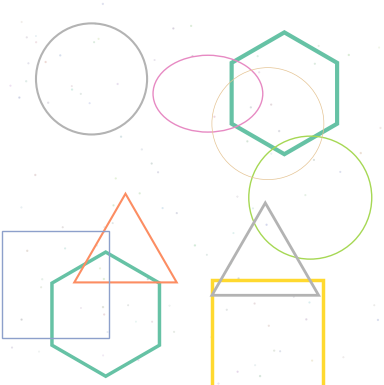[{"shape": "hexagon", "thickness": 2.5, "radius": 0.81, "center": [0.275, 0.184]}, {"shape": "hexagon", "thickness": 3, "radius": 0.79, "center": [0.739, 0.758]}, {"shape": "triangle", "thickness": 1.5, "radius": 0.77, "center": [0.326, 0.343]}, {"shape": "square", "thickness": 1, "radius": 0.69, "center": [0.144, 0.261]}, {"shape": "oval", "thickness": 1, "radius": 0.71, "center": [0.54, 0.757]}, {"shape": "circle", "thickness": 1, "radius": 0.8, "center": [0.806, 0.487]}, {"shape": "square", "thickness": 2.5, "radius": 0.72, "center": [0.695, 0.129]}, {"shape": "circle", "thickness": 0.5, "radius": 0.73, "center": [0.696, 0.679]}, {"shape": "triangle", "thickness": 2, "radius": 0.8, "center": [0.689, 0.313]}, {"shape": "circle", "thickness": 1.5, "radius": 0.72, "center": [0.238, 0.795]}]